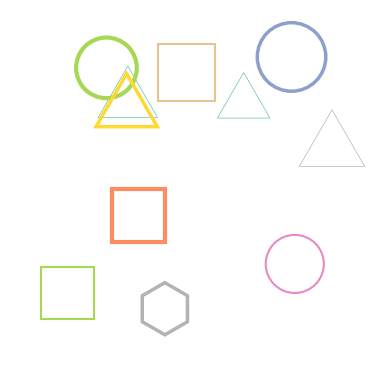[{"shape": "triangle", "thickness": 0.5, "radius": 0.45, "center": [0.332, 0.739]}, {"shape": "triangle", "thickness": 0.5, "radius": 0.39, "center": [0.633, 0.733]}, {"shape": "square", "thickness": 3, "radius": 0.34, "center": [0.36, 0.44]}, {"shape": "circle", "thickness": 2.5, "radius": 0.44, "center": [0.757, 0.852]}, {"shape": "circle", "thickness": 1.5, "radius": 0.38, "center": [0.766, 0.314]}, {"shape": "square", "thickness": 1.5, "radius": 0.34, "center": [0.176, 0.239]}, {"shape": "circle", "thickness": 3, "radius": 0.39, "center": [0.276, 0.824]}, {"shape": "triangle", "thickness": 2.5, "radius": 0.46, "center": [0.329, 0.717]}, {"shape": "square", "thickness": 1.5, "radius": 0.37, "center": [0.484, 0.811]}, {"shape": "hexagon", "thickness": 2.5, "radius": 0.34, "center": [0.428, 0.198]}, {"shape": "triangle", "thickness": 0.5, "radius": 0.49, "center": [0.862, 0.617]}]